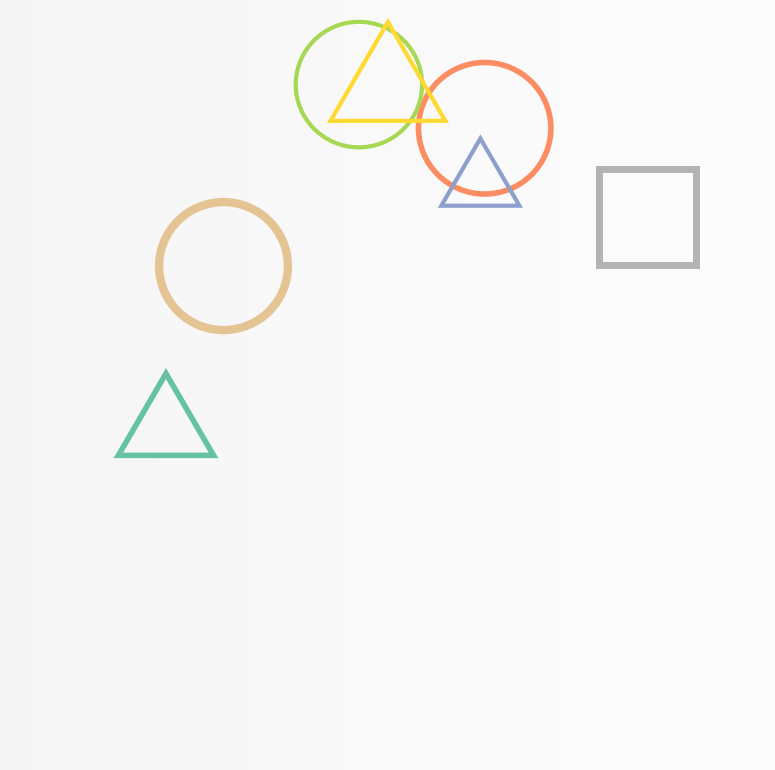[{"shape": "triangle", "thickness": 2, "radius": 0.35, "center": [0.214, 0.444]}, {"shape": "circle", "thickness": 2, "radius": 0.43, "center": [0.625, 0.833]}, {"shape": "triangle", "thickness": 1.5, "radius": 0.29, "center": [0.62, 0.762]}, {"shape": "circle", "thickness": 1.5, "radius": 0.41, "center": [0.463, 0.89]}, {"shape": "triangle", "thickness": 1.5, "radius": 0.43, "center": [0.501, 0.886]}, {"shape": "circle", "thickness": 3, "radius": 0.42, "center": [0.288, 0.654]}, {"shape": "square", "thickness": 2.5, "radius": 0.31, "center": [0.836, 0.718]}]